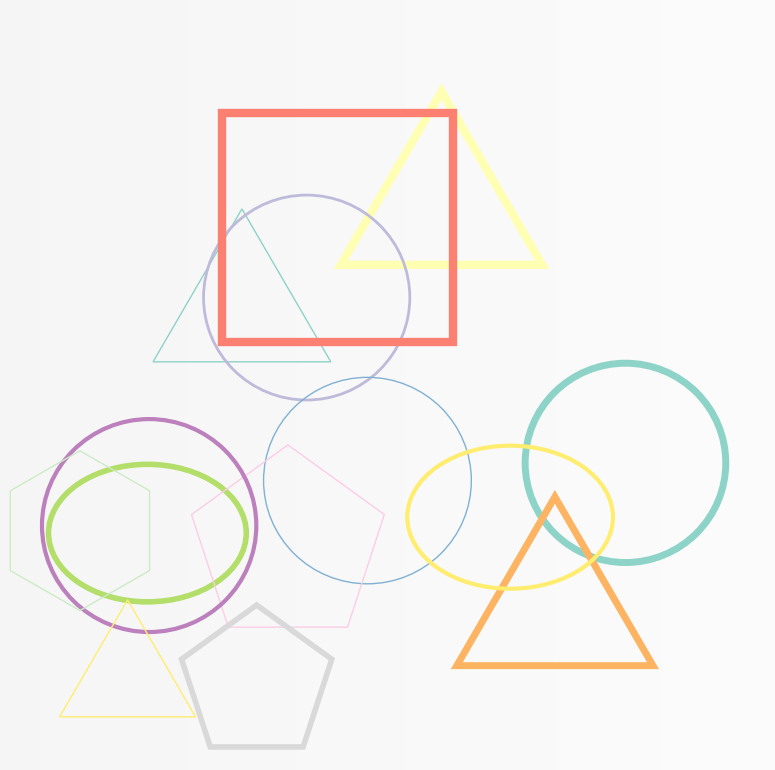[{"shape": "triangle", "thickness": 0.5, "radius": 0.66, "center": [0.312, 0.596]}, {"shape": "circle", "thickness": 2.5, "radius": 0.65, "center": [0.807, 0.399]}, {"shape": "triangle", "thickness": 3, "radius": 0.75, "center": [0.57, 0.731]}, {"shape": "circle", "thickness": 1, "radius": 0.67, "center": [0.396, 0.614]}, {"shape": "square", "thickness": 3, "radius": 0.74, "center": [0.435, 0.705]}, {"shape": "circle", "thickness": 0.5, "radius": 0.67, "center": [0.474, 0.376]}, {"shape": "triangle", "thickness": 2.5, "radius": 0.73, "center": [0.716, 0.209]}, {"shape": "oval", "thickness": 2, "radius": 0.64, "center": [0.19, 0.308]}, {"shape": "pentagon", "thickness": 0.5, "radius": 0.65, "center": [0.372, 0.291]}, {"shape": "pentagon", "thickness": 2, "radius": 0.51, "center": [0.331, 0.112]}, {"shape": "circle", "thickness": 1.5, "radius": 0.69, "center": [0.192, 0.317]}, {"shape": "hexagon", "thickness": 0.5, "radius": 0.52, "center": [0.103, 0.311]}, {"shape": "triangle", "thickness": 0.5, "radius": 0.51, "center": [0.165, 0.12]}, {"shape": "oval", "thickness": 1.5, "radius": 0.66, "center": [0.658, 0.328]}]